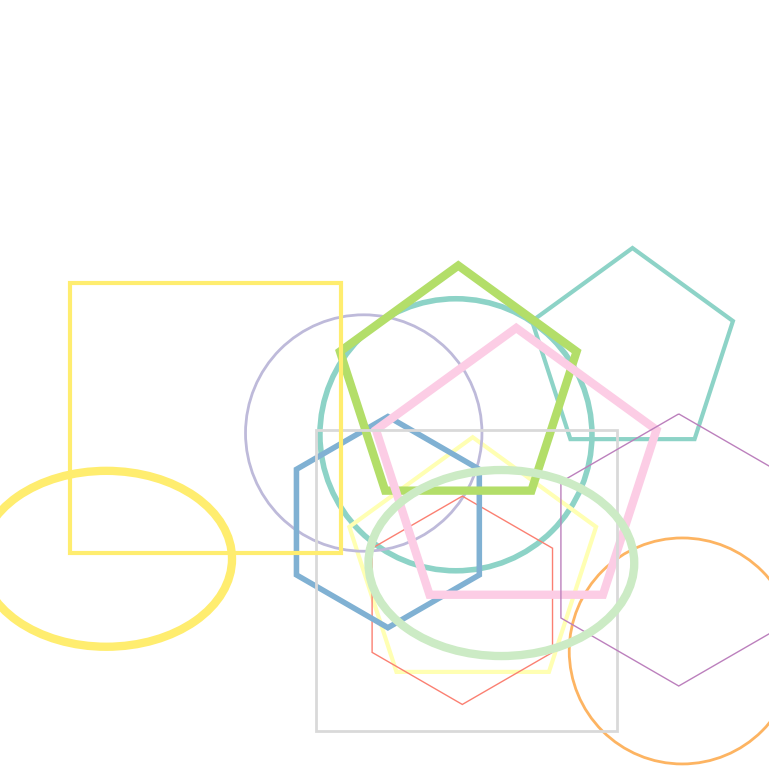[{"shape": "pentagon", "thickness": 1.5, "radius": 0.69, "center": [0.821, 0.541]}, {"shape": "circle", "thickness": 2, "radius": 0.88, "center": [0.592, 0.435]}, {"shape": "pentagon", "thickness": 1.5, "radius": 0.84, "center": [0.614, 0.264]}, {"shape": "circle", "thickness": 1, "radius": 0.77, "center": [0.472, 0.438]}, {"shape": "hexagon", "thickness": 0.5, "radius": 0.68, "center": [0.6, 0.22]}, {"shape": "hexagon", "thickness": 2, "radius": 0.69, "center": [0.504, 0.322]}, {"shape": "circle", "thickness": 1, "radius": 0.73, "center": [0.886, 0.155]}, {"shape": "pentagon", "thickness": 3, "radius": 0.81, "center": [0.595, 0.494]}, {"shape": "pentagon", "thickness": 3, "radius": 0.96, "center": [0.67, 0.383]}, {"shape": "square", "thickness": 1, "radius": 0.98, "center": [0.606, 0.247]}, {"shape": "hexagon", "thickness": 0.5, "radius": 0.88, "center": [0.881, 0.286]}, {"shape": "oval", "thickness": 3, "radius": 0.86, "center": [0.651, 0.269]}, {"shape": "square", "thickness": 1.5, "radius": 0.88, "center": [0.267, 0.457]}, {"shape": "oval", "thickness": 3, "radius": 0.82, "center": [0.138, 0.274]}]